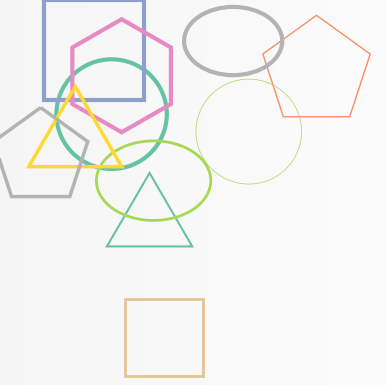[{"shape": "triangle", "thickness": 1.5, "radius": 0.64, "center": [0.386, 0.424]}, {"shape": "circle", "thickness": 3, "radius": 0.71, "center": [0.288, 0.704]}, {"shape": "pentagon", "thickness": 1, "radius": 0.73, "center": [0.817, 0.815]}, {"shape": "square", "thickness": 3, "radius": 0.65, "center": [0.242, 0.869]}, {"shape": "hexagon", "thickness": 3, "radius": 0.73, "center": [0.314, 0.803]}, {"shape": "oval", "thickness": 2, "radius": 0.74, "center": [0.396, 0.531]}, {"shape": "circle", "thickness": 0.5, "radius": 0.68, "center": [0.642, 0.658]}, {"shape": "triangle", "thickness": 2.5, "radius": 0.69, "center": [0.194, 0.636]}, {"shape": "square", "thickness": 2, "radius": 0.5, "center": [0.423, 0.124]}, {"shape": "pentagon", "thickness": 2.5, "radius": 0.64, "center": [0.105, 0.593]}, {"shape": "oval", "thickness": 3, "radius": 0.63, "center": [0.602, 0.893]}]